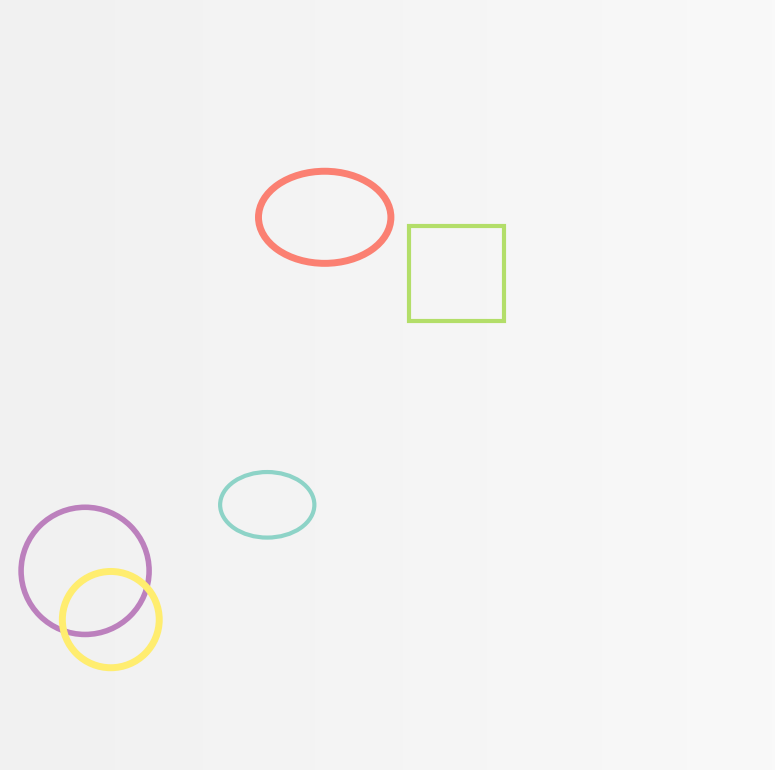[{"shape": "oval", "thickness": 1.5, "radius": 0.3, "center": [0.345, 0.344]}, {"shape": "oval", "thickness": 2.5, "radius": 0.43, "center": [0.419, 0.718]}, {"shape": "square", "thickness": 1.5, "radius": 0.31, "center": [0.589, 0.645]}, {"shape": "circle", "thickness": 2, "radius": 0.41, "center": [0.11, 0.259]}, {"shape": "circle", "thickness": 2.5, "radius": 0.31, "center": [0.143, 0.195]}]